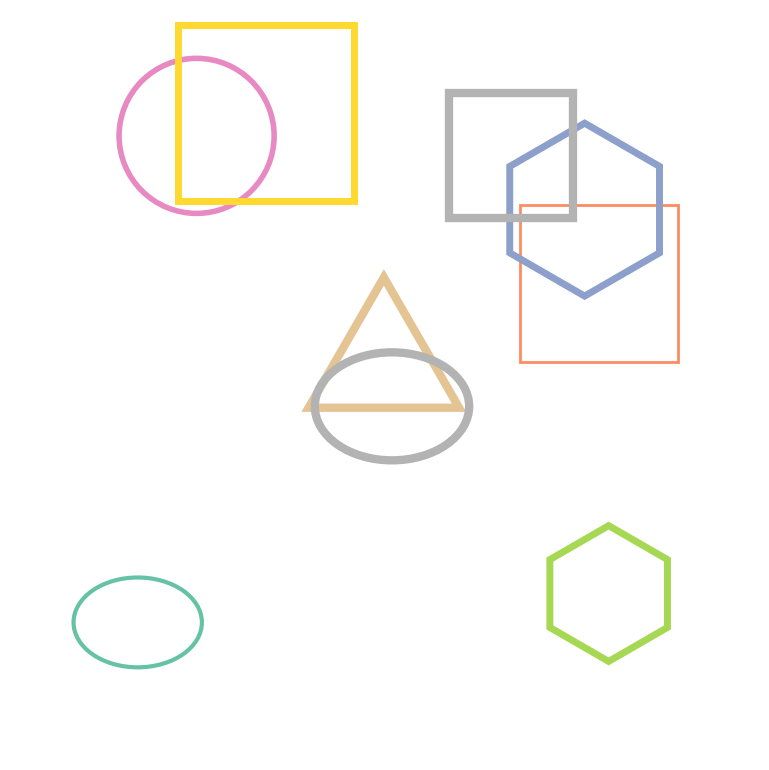[{"shape": "oval", "thickness": 1.5, "radius": 0.42, "center": [0.179, 0.192]}, {"shape": "square", "thickness": 1, "radius": 0.51, "center": [0.778, 0.632]}, {"shape": "hexagon", "thickness": 2.5, "radius": 0.56, "center": [0.759, 0.728]}, {"shape": "circle", "thickness": 2, "radius": 0.5, "center": [0.255, 0.824]}, {"shape": "hexagon", "thickness": 2.5, "radius": 0.44, "center": [0.79, 0.229]}, {"shape": "square", "thickness": 2.5, "radius": 0.57, "center": [0.345, 0.853]}, {"shape": "triangle", "thickness": 3, "radius": 0.56, "center": [0.499, 0.527]}, {"shape": "oval", "thickness": 3, "radius": 0.5, "center": [0.509, 0.472]}, {"shape": "square", "thickness": 3, "radius": 0.4, "center": [0.663, 0.798]}]